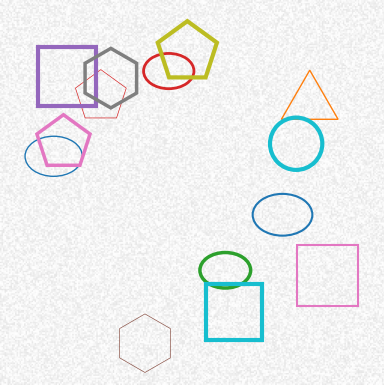[{"shape": "oval", "thickness": 1.5, "radius": 0.39, "center": [0.734, 0.442]}, {"shape": "oval", "thickness": 1, "radius": 0.37, "center": [0.139, 0.594]}, {"shape": "triangle", "thickness": 1, "radius": 0.42, "center": [0.805, 0.733]}, {"shape": "oval", "thickness": 2.5, "radius": 0.33, "center": [0.585, 0.298]}, {"shape": "oval", "thickness": 2, "radius": 0.33, "center": [0.438, 0.815]}, {"shape": "pentagon", "thickness": 0.5, "radius": 0.35, "center": [0.262, 0.75]}, {"shape": "square", "thickness": 3, "radius": 0.38, "center": [0.174, 0.801]}, {"shape": "hexagon", "thickness": 0.5, "radius": 0.38, "center": [0.377, 0.109]}, {"shape": "square", "thickness": 1.5, "radius": 0.39, "center": [0.851, 0.285]}, {"shape": "pentagon", "thickness": 2.5, "radius": 0.36, "center": [0.165, 0.629]}, {"shape": "hexagon", "thickness": 2.5, "radius": 0.39, "center": [0.288, 0.797]}, {"shape": "pentagon", "thickness": 3, "radius": 0.4, "center": [0.487, 0.864]}, {"shape": "circle", "thickness": 3, "radius": 0.34, "center": [0.769, 0.627]}, {"shape": "square", "thickness": 3, "radius": 0.36, "center": [0.607, 0.189]}]